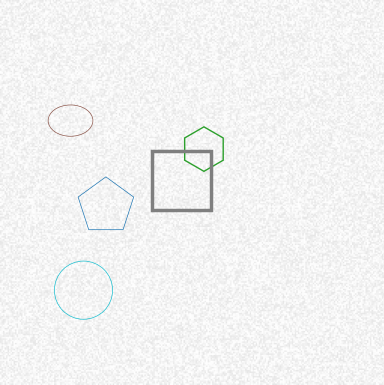[{"shape": "pentagon", "thickness": 0.5, "radius": 0.38, "center": [0.275, 0.465]}, {"shape": "hexagon", "thickness": 1, "radius": 0.29, "center": [0.53, 0.613]}, {"shape": "oval", "thickness": 0.5, "radius": 0.29, "center": [0.183, 0.687]}, {"shape": "square", "thickness": 2.5, "radius": 0.39, "center": [0.472, 0.531]}, {"shape": "circle", "thickness": 0.5, "radius": 0.38, "center": [0.217, 0.246]}]